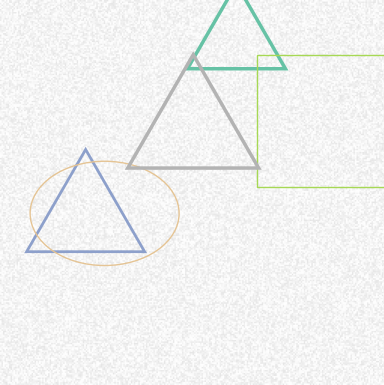[{"shape": "triangle", "thickness": 2.5, "radius": 0.73, "center": [0.614, 0.895]}, {"shape": "triangle", "thickness": 2, "radius": 0.88, "center": [0.222, 0.435]}, {"shape": "square", "thickness": 1, "radius": 0.86, "center": [0.84, 0.685]}, {"shape": "oval", "thickness": 1, "radius": 0.97, "center": [0.272, 0.446]}, {"shape": "triangle", "thickness": 2.5, "radius": 0.98, "center": [0.502, 0.662]}]